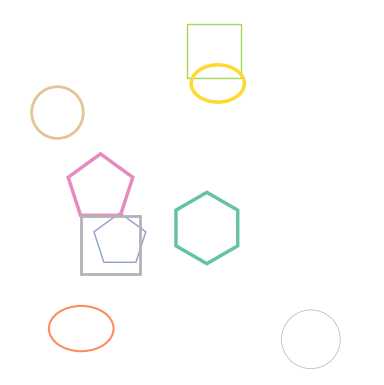[{"shape": "hexagon", "thickness": 2.5, "radius": 0.46, "center": [0.537, 0.408]}, {"shape": "oval", "thickness": 1.5, "radius": 0.42, "center": [0.211, 0.147]}, {"shape": "pentagon", "thickness": 1, "radius": 0.35, "center": [0.311, 0.376]}, {"shape": "pentagon", "thickness": 2.5, "radius": 0.44, "center": [0.261, 0.512]}, {"shape": "square", "thickness": 1, "radius": 0.35, "center": [0.556, 0.867]}, {"shape": "oval", "thickness": 2.5, "radius": 0.35, "center": [0.566, 0.783]}, {"shape": "circle", "thickness": 2, "radius": 0.34, "center": [0.149, 0.708]}, {"shape": "circle", "thickness": 0.5, "radius": 0.38, "center": [0.807, 0.119]}, {"shape": "square", "thickness": 2, "radius": 0.38, "center": [0.287, 0.363]}]